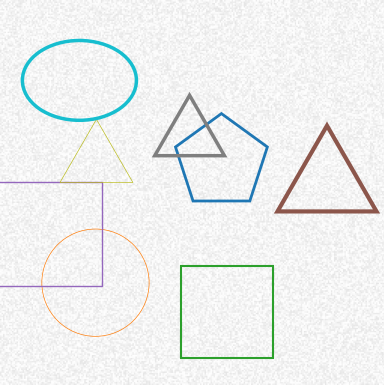[{"shape": "pentagon", "thickness": 2, "radius": 0.63, "center": [0.575, 0.579]}, {"shape": "circle", "thickness": 0.5, "radius": 0.7, "center": [0.248, 0.266]}, {"shape": "square", "thickness": 1.5, "radius": 0.6, "center": [0.59, 0.19]}, {"shape": "square", "thickness": 1, "radius": 0.67, "center": [0.131, 0.392]}, {"shape": "triangle", "thickness": 3, "radius": 0.74, "center": [0.849, 0.525]}, {"shape": "triangle", "thickness": 2.5, "radius": 0.52, "center": [0.492, 0.648]}, {"shape": "triangle", "thickness": 0.5, "radius": 0.55, "center": [0.25, 0.581]}, {"shape": "oval", "thickness": 2.5, "radius": 0.74, "center": [0.206, 0.791]}]